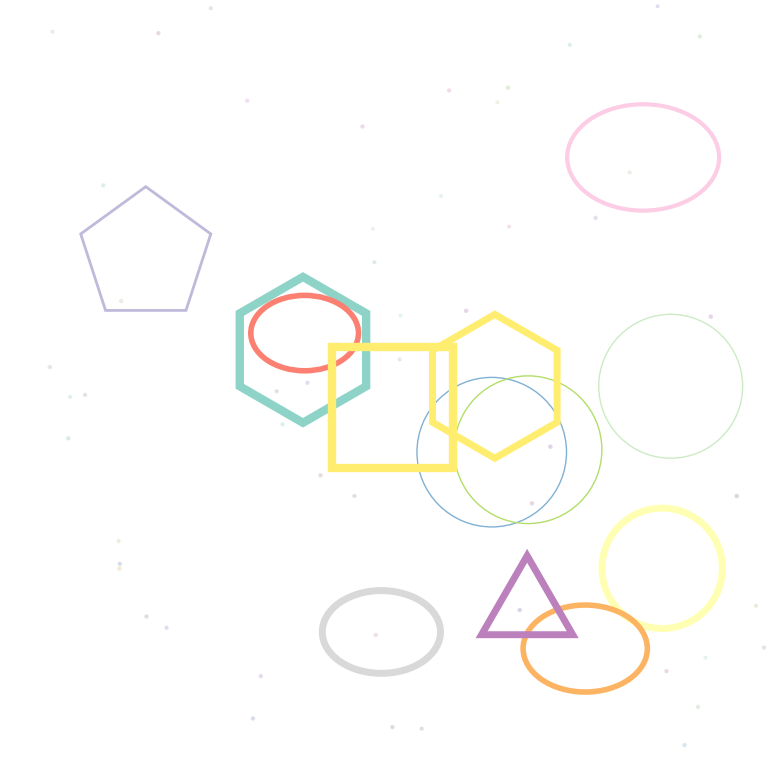[{"shape": "hexagon", "thickness": 3, "radius": 0.47, "center": [0.393, 0.546]}, {"shape": "circle", "thickness": 2.5, "radius": 0.39, "center": [0.86, 0.262]}, {"shape": "pentagon", "thickness": 1, "radius": 0.44, "center": [0.189, 0.669]}, {"shape": "oval", "thickness": 2, "radius": 0.35, "center": [0.396, 0.567]}, {"shape": "circle", "thickness": 0.5, "radius": 0.49, "center": [0.639, 0.413]}, {"shape": "oval", "thickness": 2, "radius": 0.4, "center": [0.76, 0.158]}, {"shape": "circle", "thickness": 0.5, "radius": 0.48, "center": [0.686, 0.416]}, {"shape": "oval", "thickness": 1.5, "radius": 0.49, "center": [0.835, 0.796]}, {"shape": "oval", "thickness": 2.5, "radius": 0.38, "center": [0.495, 0.179]}, {"shape": "triangle", "thickness": 2.5, "radius": 0.34, "center": [0.685, 0.21]}, {"shape": "circle", "thickness": 0.5, "radius": 0.47, "center": [0.871, 0.498]}, {"shape": "hexagon", "thickness": 2.5, "radius": 0.47, "center": [0.643, 0.498]}, {"shape": "square", "thickness": 3, "radius": 0.39, "center": [0.51, 0.471]}]